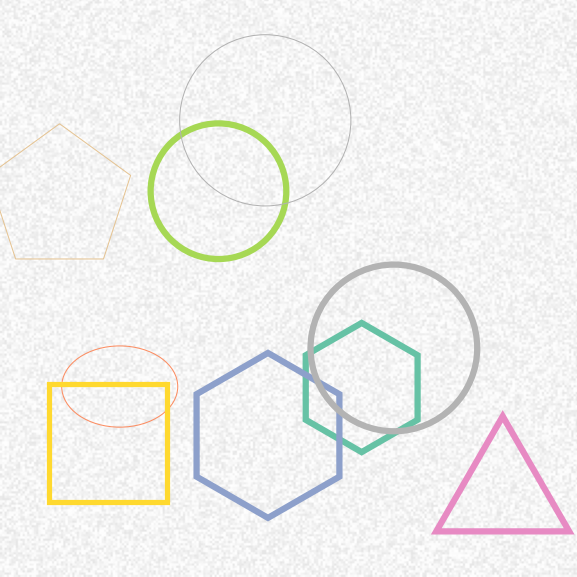[{"shape": "hexagon", "thickness": 3, "radius": 0.56, "center": [0.626, 0.328]}, {"shape": "oval", "thickness": 0.5, "radius": 0.5, "center": [0.207, 0.33]}, {"shape": "hexagon", "thickness": 3, "radius": 0.71, "center": [0.464, 0.245]}, {"shape": "triangle", "thickness": 3, "radius": 0.66, "center": [0.871, 0.145]}, {"shape": "circle", "thickness": 3, "radius": 0.59, "center": [0.378, 0.668]}, {"shape": "square", "thickness": 2.5, "radius": 0.51, "center": [0.187, 0.232]}, {"shape": "pentagon", "thickness": 0.5, "radius": 0.65, "center": [0.103, 0.655]}, {"shape": "circle", "thickness": 3, "radius": 0.72, "center": [0.682, 0.397]}, {"shape": "circle", "thickness": 0.5, "radius": 0.74, "center": [0.459, 0.791]}]